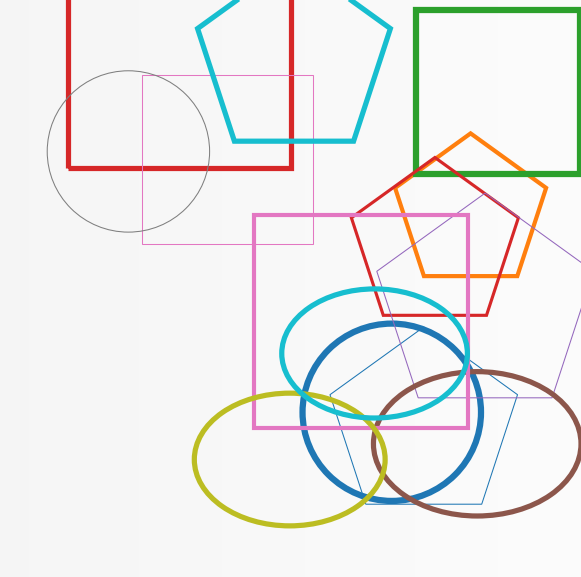[{"shape": "circle", "thickness": 3, "radius": 0.77, "center": [0.674, 0.285]}, {"shape": "pentagon", "thickness": 0.5, "radius": 0.85, "center": [0.729, 0.263]}, {"shape": "pentagon", "thickness": 2, "radius": 0.68, "center": [0.81, 0.632]}, {"shape": "square", "thickness": 3, "radius": 0.71, "center": [0.857, 0.84]}, {"shape": "pentagon", "thickness": 1.5, "radius": 0.76, "center": [0.748, 0.575]}, {"shape": "square", "thickness": 2.5, "radius": 0.96, "center": [0.309, 0.899]}, {"shape": "pentagon", "thickness": 0.5, "radius": 0.98, "center": [0.835, 0.469]}, {"shape": "oval", "thickness": 2.5, "radius": 0.89, "center": [0.821, 0.231]}, {"shape": "square", "thickness": 2, "radius": 0.92, "center": [0.621, 0.443]}, {"shape": "square", "thickness": 0.5, "radius": 0.73, "center": [0.391, 0.723]}, {"shape": "circle", "thickness": 0.5, "radius": 0.7, "center": [0.221, 0.737]}, {"shape": "oval", "thickness": 2.5, "radius": 0.82, "center": [0.498, 0.203]}, {"shape": "pentagon", "thickness": 2.5, "radius": 0.87, "center": [0.506, 0.896]}, {"shape": "oval", "thickness": 2.5, "radius": 0.8, "center": [0.644, 0.387]}]